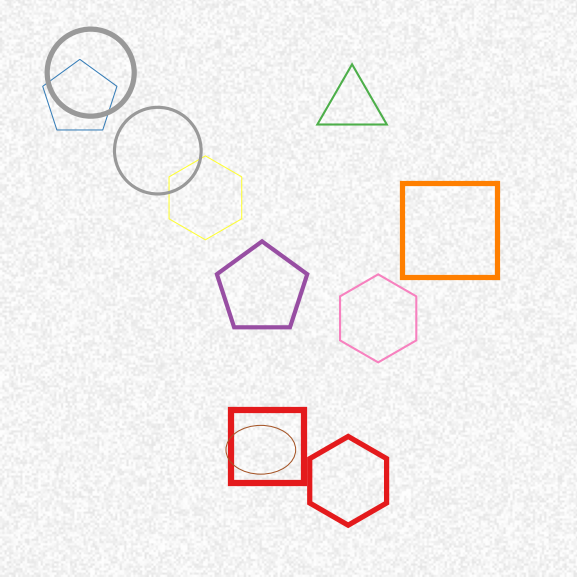[{"shape": "hexagon", "thickness": 2.5, "radius": 0.38, "center": [0.603, 0.167]}, {"shape": "square", "thickness": 3, "radius": 0.31, "center": [0.463, 0.226]}, {"shape": "pentagon", "thickness": 0.5, "radius": 0.34, "center": [0.138, 0.829]}, {"shape": "triangle", "thickness": 1, "radius": 0.35, "center": [0.61, 0.818]}, {"shape": "pentagon", "thickness": 2, "radius": 0.41, "center": [0.454, 0.499]}, {"shape": "square", "thickness": 2.5, "radius": 0.41, "center": [0.778, 0.601]}, {"shape": "hexagon", "thickness": 0.5, "radius": 0.36, "center": [0.356, 0.657]}, {"shape": "oval", "thickness": 0.5, "radius": 0.3, "center": [0.452, 0.22]}, {"shape": "hexagon", "thickness": 1, "radius": 0.38, "center": [0.655, 0.448]}, {"shape": "circle", "thickness": 1.5, "radius": 0.38, "center": [0.273, 0.738]}, {"shape": "circle", "thickness": 2.5, "radius": 0.38, "center": [0.157, 0.873]}]